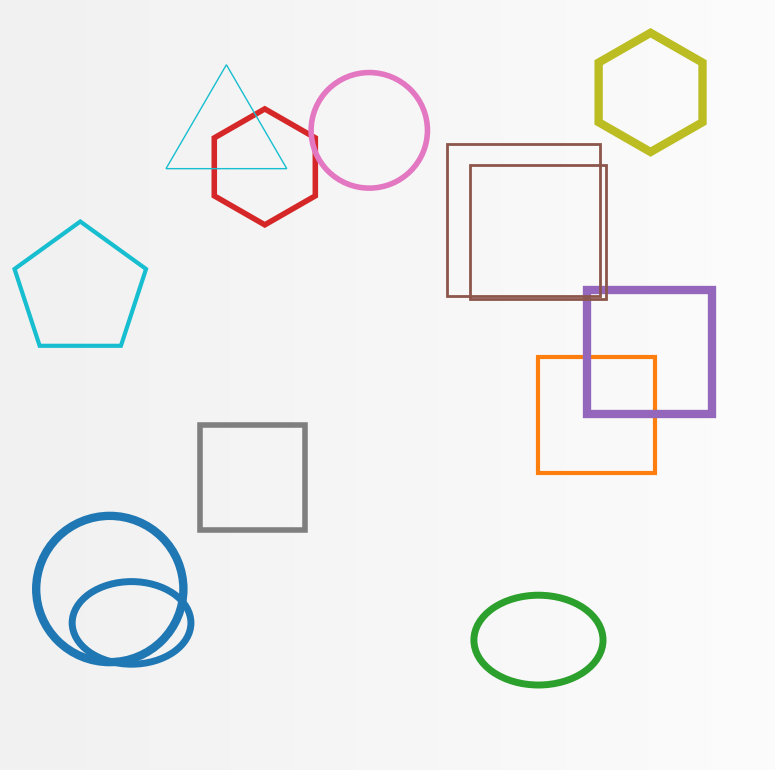[{"shape": "oval", "thickness": 2.5, "radius": 0.38, "center": [0.17, 0.191]}, {"shape": "circle", "thickness": 3, "radius": 0.47, "center": [0.142, 0.235]}, {"shape": "square", "thickness": 1.5, "radius": 0.38, "center": [0.769, 0.461]}, {"shape": "oval", "thickness": 2.5, "radius": 0.42, "center": [0.695, 0.169]}, {"shape": "hexagon", "thickness": 2, "radius": 0.38, "center": [0.342, 0.783]}, {"shape": "square", "thickness": 3, "radius": 0.4, "center": [0.838, 0.543]}, {"shape": "square", "thickness": 1, "radius": 0.49, "center": [0.676, 0.714]}, {"shape": "square", "thickness": 1, "radius": 0.44, "center": [0.695, 0.699]}, {"shape": "circle", "thickness": 2, "radius": 0.38, "center": [0.477, 0.831]}, {"shape": "square", "thickness": 2, "radius": 0.34, "center": [0.326, 0.38]}, {"shape": "hexagon", "thickness": 3, "radius": 0.39, "center": [0.839, 0.88]}, {"shape": "pentagon", "thickness": 1.5, "radius": 0.45, "center": [0.104, 0.623]}, {"shape": "triangle", "thickness": 0.5, "radius": 0.45, "center": [0.292, 0.826]}]